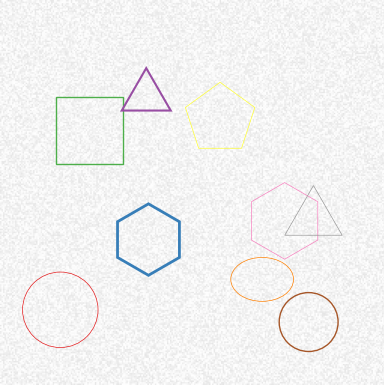[{"shape": "circle", "thickness": 0.5, "radius": 0.49, "center": [0.157, 0.195]}, {"shape": "hexagon", "thickness": 2, "radius": 0.46, "center": [0.386, 0.378]}, {"shape": "square", "thickness": 1, "radius": 0.43, "center": [0.233, 0.661]}, {"shape": "triangle", "thickness": 1.5, "radius": 0.37, "center": [0.38, 0.75]}, {"shape": "oval", "thickness": 0.5, "radius": 0.41, "center": [0.681, 0.274]}, {"shape": "pentagon", "thickness": 0.5, "radius": 0.47, "center": [0.572, 0.692]}, {"shape": "circle", "thickness": 1, "radius": 0.38, "center": [0.802, 0.164]}, {"shape": "hexagon", "thickness": 0.5, "radius": 0.5, "center": [0.739, 0.426]}, {"shape": "triangle", "thickness": 0.5, "radius": 0.43, "center": [0.814, 0.432]}]